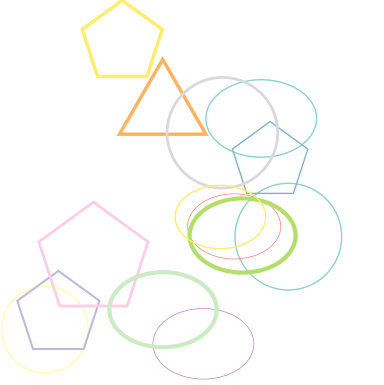[{"shape": "oval", "thickness": 1, "radius": 0.72, "center": [0.679, 0.692]}, {"shape": "circle", "thickness": 1, "radius": 0.69, "center": [0.749, 0.385]}, {"shape": "circle", "thickness": 1, "radius": 0.56, "center": [0.117, 0.144]}, {"shape": "pentagon", "thickness": 1.5, "radius": 0.56, "center": [0.152, 0.184]}, {"shape": "oval", "thickness": 0.5, "radius": 0.6, "center": [0.608, 0.412]}, {"shape": "pentagon", "thickness": 1, "radius": 0.52, "center": [0.702, 0.581]}, {"shape": "triangle", "thickness": 2.5, "radius": 0.65, "center": [0.423, 0.716]}, {"shape": "oval", "thickness": 3, "radius": 0.69, "center": [0.63, 0.388]}, {"shape": "pentagon", "thickness": 2, "radius": 0.75, "center": [0.243, 0.326]}, {"shape": "circle", "thickness": 2, "radius": 0.72, "center": [0.578, 0.655]}, {"shape": "oval", "thickness": 0.5, "radius": 0.66, "center": [0.528, 0.107]}, {"shape": "oval", "thickness": 3, "radius": 0.7, "center": [0.423, 0.196]}, {"shape": "pentagon", "thickness": 2.5, "radius": 0.55, "center": [0.318, 0.89]}, {"shape": "oval", "thickness": 1, "radius": 0.59, "center": [0.573, 0.436]}]